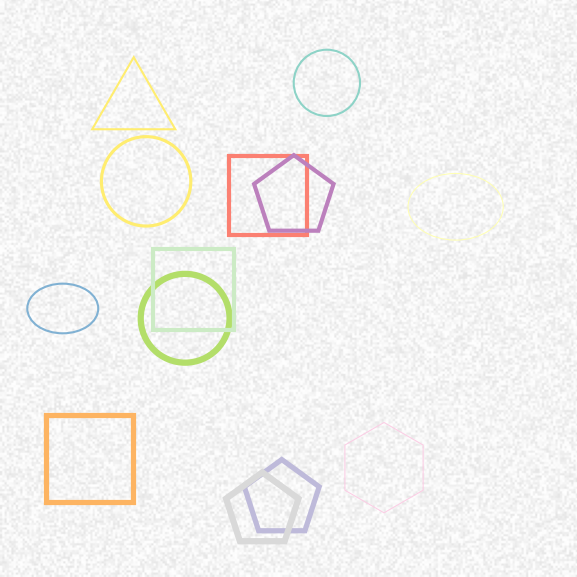[{"shape": "circle", "thickness": 1, "radius": 0.29, "center": [0.566, 0.856]}, {"shape": "oval", "thickness": 0.5, "radius": 0.41, "center": [0.789, 0.641]}, {"shape": "pentagon", "thickness": 2.5, "radius": 0.34, "center": [0.488, 0.135]}, {"shape": "square", "thickness": 2, "radius": 0.34, "center": [0.464, 0.661]}, {"shape": "oval", "thickness": 1, "radius": 0.31, "center": [0.109, 0.465]}, {"shape": "square", "thickness": 2.5, "radius": 0.38, "center": [0.155, 0.205]}, {"shape": "circle", "thickness": 3, "radius": 0.38, "center": [0.321, 0.448]}, {"shape": "hexagon", "thickness": 0.5, "radius": 0.39, "center": [0.665, 0.189]}, {"shape": "pentagon", "thickness": 3, "radius": 0.33, "center": [0.454, 0.115]}, {"shape": "pentagon", "thickness": 2, "radius": 0.36, "center": [0.509, 0.658]}, {"shape": "square", "thickness": 2, "radius": 0.35, "center": [0.335, 0.498]}, {"shape": "circle", "thickness": 1.5, "radius": 0.39, "center": [0.253, 0.685]}, {"shape": "triangle", "thickness": 1, "radius": 0.42, "center": [0.232, 0.817]}]